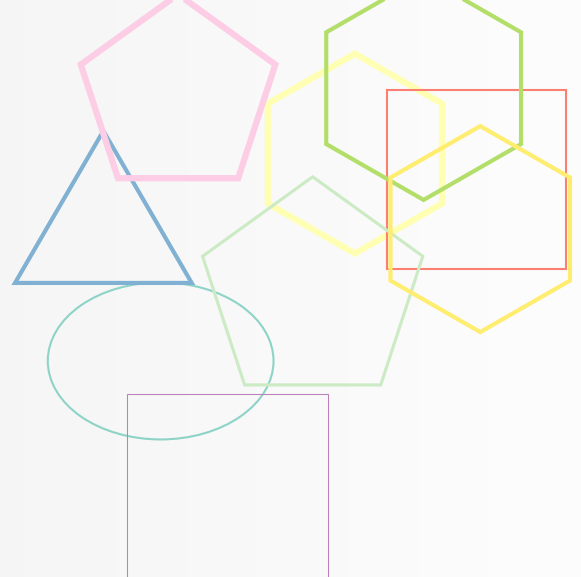[{"shape": "oval", "thickness": 1, "radius": 0.97, "center": [0.276, 0.374]}, {"shape": "hexagon", "thickness": 3, "radius": 0.86, "center": [0.611, 0.733]}, {"shape": "square", "thickness": 1, "radius": 0.77, "center": [0.82, 0.688]}, {"shape": "triangle", "thickness": 2, "radius": 0.88, "center": [0.178, 0.597]}, {"shape": "hexagon", "thickness": 2, "radius": 0.97, "center": [0.729, 0.846]}, {"shape": "pentagon", "thickness": 3, "radius": 0.88, "center": [0.306, 0.833]}, {"shape": "square", "thickness": 0.5, "radius": 0.86, "center": [0.391, 0.144]}, {"shape": "pentagon", "thickness": 1.5, "radius": 1.0, "center": [0.538, 0.494]}, {"shape": "hexagon", "thickness": 2, "radius": 0.89, "center": [0.826, 0.602]}]